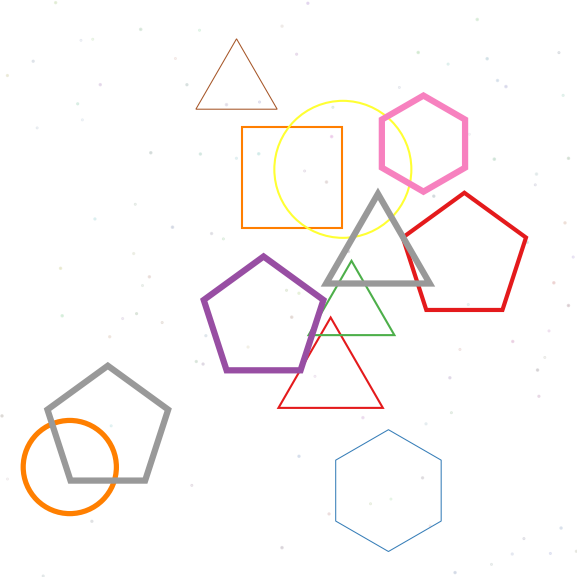[{"shape": "triangle", "thickness": 1, "radius": 0.52, "center": [0.573, 0.345]}, {"shape": "pentagon", "thickness": 2, "radius": 0.56, "center": [0.804, 0.553]}, {"shape": "hexagon", "thickness": 0.5, "radius": 0.53, "center": [0.673, 0.15]}, {"shape": "triangle", "thickness": 1, "radius": 0.43, "center": [0.609, 0.462]}, {"shape": "pentagon", "thickness": 3, "radius": 0.54, "center": [0.456, 0.446]}, {"shape": "square", "thickness": 1, "radius": 0.44, "center": [0.505, 0.692]}, {"shape": "circle", "thickness": 2.5, "radius": 0.4, "center": [0.121, 0.19]}, {"shape": "circle", "thickness": 1, "radius": 0.59, "center": [0.594, 0.706]}, {"shape": "triangle", "thickness": 0.5, "radius": 0.41, "center": [0.41, 0.851]}, {"shape": "hexagon", "thickness": 3, "radius": 0.42, "center": [0.733, 0.75]}, {"shape": "pentagon", "thickness": 3, "radius": 0.55, "center": [0.187, 0.256]}, {"shape": "triangle", "thickness": 3, "radius": 0.52, "center": [0.654, 0.56]}]